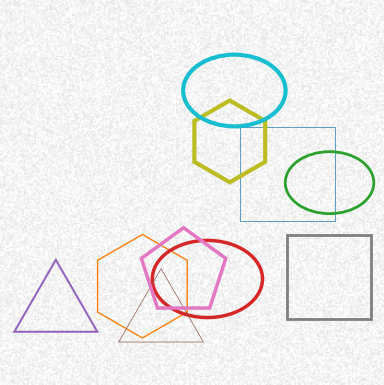[{"shape": "square", "thickness": 0.5, "radius": 0.61, "center": [0.747, 0.548]}, {"shape": "hexagon", "thickness": 1, "radius": 0.67, "center": [0.37, 0.257]}, {"shape": "oval", "thickness": 2, "radius": 0.57, "center": [0.856, 0.526]}, {"shape": "oval", "thickness": 2.5, "radius": 0.72, "center": [0.539, 0.275]}, {"shape": "triangle", "thickness": 1.5, "radius": 0.62, "center": [0.145, 0.201]}, {"shape": "triangle", "thickness": 0.5, "radius": 0.64, "center": [0.418, 0.175]}, {"shape": "pentagon", "thickness": 2.5, "radius": 0.58, "center": [0.477, 0.293]}, {"shape": "square", "thickness": 2, "radius": 0.55, "center": [0.856, 0.28]}, {"shape": "hexagon", "thickness": 3, "radius": 0.53, "center": [0.597, 0.633]}, {"shape": "oval", "thickness": 3, "radius": 0.67, "center": [0.609, 0.765]}]